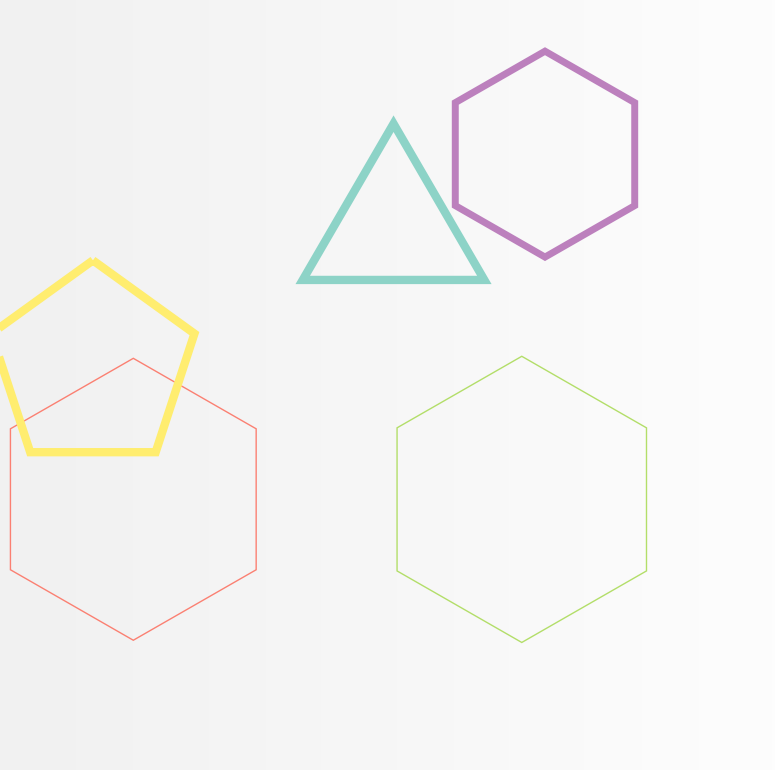[{"shape": "triangle", "thickness": 3, "radius": 0.68, "center": [0.508, 0.704]}, {"shape": "hexagon", "thickness": 0.5, "radius": 0.92, "center": [0.172, 0.352]}, {"shape": "hexagon", "thickness": 0.5, "radius": 0.93, "center": [0.673, 0.351]}, {"shape": "hexagon", "thickness": 2.5, "radius": 0.67, "center": [0.703, 0.8]}, {"shape": "pentagon", "thickness": 3, "radius": 0.69, "center": [0.12, 0.524]}]